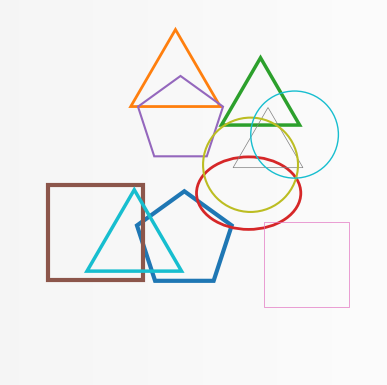[{"shape": "pentagon", "thickness": 3, "radius": 0.64, "center": [0.476, 0.375]}, {"shape": "triangle", "thickness": 2, "radius": 0.67, "center": [0.453, 0.79]}, {"shape": "triangle", "thickness": 2.5, "radius": 0.58, "center": [0.672, 0.733]}, {"shape": "oval", "thickness": 2, "radius": 0.67, "center": [0.642, 0.498]}, {"shape": "pentagon", "thickness": 1.5, "radius": 0.58, "center": [0.466, 0.687]}, {"shape": "square", "thickness": 3, "radius": 0.62, "center": [0.246, 0.395]}, {"shape": "square", "thickness": 0.5, "radius": 0.55, "center": [0.791, 0.313]}, {"shape": "triangle", "thickness": 0.5, "radius": 0.52, "center": [0.692, 0.617]}, {"shape": "circle", "thickness": 1.5, "radius": 0.61, "center": [0.647, 0.572]}, {"shape": "circle", "thickness": 1, "radius": 0.57, "center": [0.76, 0.65]}, {"shape": "triangle", "thickness": 2.5, "radius": 0.7, "center": [0.347, 0.366]}]